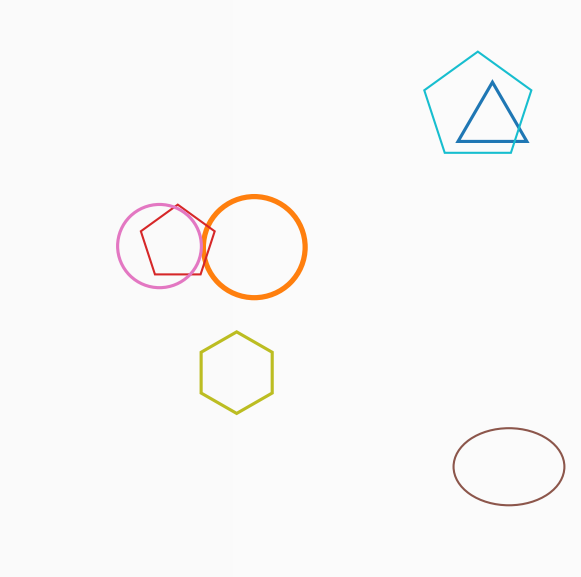[{"shape": "triangle", "thickness": 1.5, "radius": 0.34, "center": [0.847, 0.788]}, {"shape": "circle", "thickness": 2.5, "radius": 0.44, "center": [0.437, 0.571]}, {"shape": "pentagon", "thickness": 1, "radius": 0.33, "center": [0.306, 0.578]}, {"shape": "oval", "thickness": 1, "radius": 0.48, "center": [0.876, 0.191]}, {"shape": "circle", "thickness": 1.5, "radius": 0.36, "center": [0.274, 0.573]}, {"shape": "hexagon", "thickness": 1.5, "radius": 0.35, "center": [0.407, 0.354]}, {"shape": "pentagon", "thickness": 1, "radius": 0.48, "center": [0.822, 0.813]}]